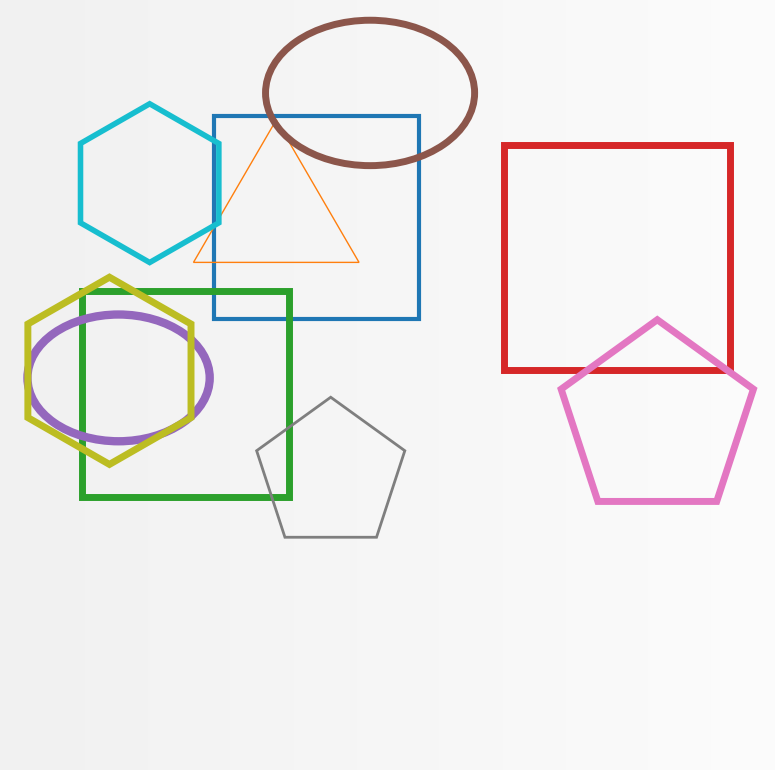[{"shape": "square", "thickness": 1.5, "radius": 0.66, "center": [0.408, 0.718]}, {"shape": "triangle", "thickness": 0.5, "radius": 0.62, "center": [0.356, 0.721]}, {"shape": "square", "thickness": 2.5, "radius": 0.67, "center": [0.239, 0.489]}, {"shape": "square", "thickness": 2.5, "radius": 0.73, "center": [0.796, 0.665]}, {"shape": "oval", "thickness": 3, "radius": 0.59, "center": [0.153, 0.509]}, {"shape": "oval", "thickness": 2.5, "radius": 0.67, "center": [0.478, 0.879]}, {"shape": "pentagon", "thickness": 2.5, "radius": 0.65, "center": [0.848, 0.454]}, {"shape": "pentagon", "thickness": 1, "radius": 0.5, "center": [0.427, 0.384]}, {"shape": "hexagon", "thickness": 2.5, "radius": 0.61, "center": [0.141, 0.518]}, {"shape": "hexagon", "thickness": 2, "radius": 0.52, "center": [0.193, 0.762]}]